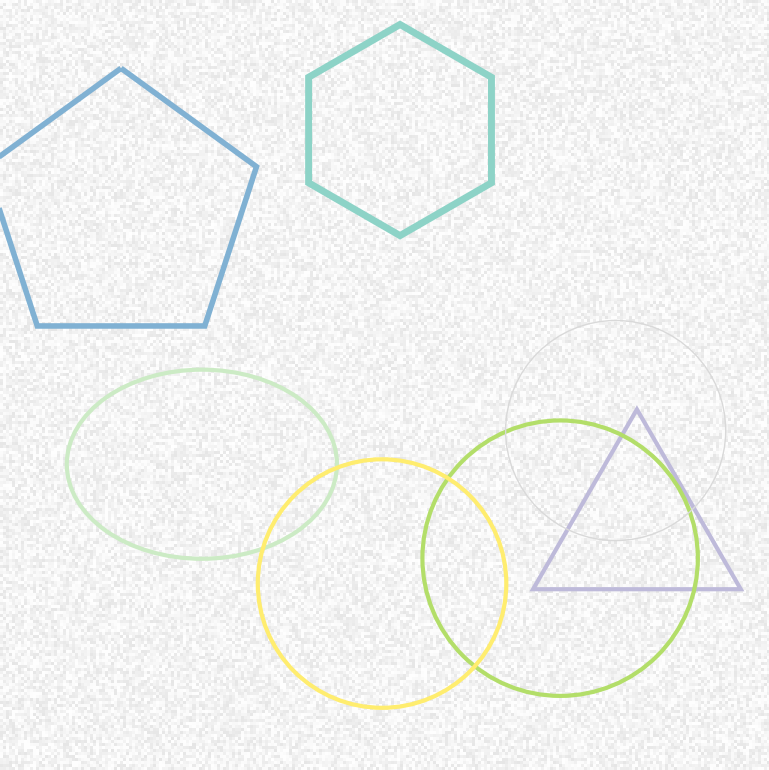[{"shape": "hexagon", "thickness": 2.5, "radius": 0.69, "center": [0.52, 0.831]}, {"shape": "triangle", "thickness": 1.5, "radius": 0.78, "center": [0.827, 0.313]}, {"shape": "pentagon", "thickness": 2, "radius": 0.93, "center": [0.157, 0.726]}, {"shape": "circle", "thickness": 1.5, "radius": 0.89, "center": [0.727, 0.275]}, {"shape": "circle", "thickness": 0.5, "radius": 0.71, "center": [0.8, 0.441]}, {"shape": "oval", "thickness": 1.5, "radius": 0.88, "center": [0.262, 0.397]}, {"shape": "circle", "thickness": 1.5, "radius": 0.81, "center": [0.496, 0.242]}]